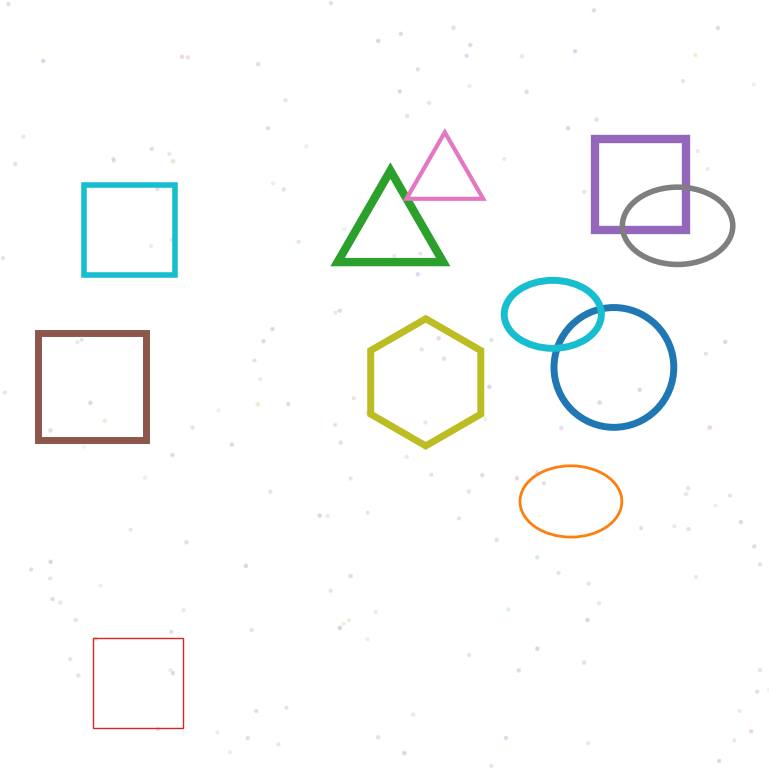[{"shape": "circle", "thickness": 2.5, "radius": 0.39, "center": [0.797, 0.523]}, {"shape": "oval", "thickness": 1, "radius": 0.33, "center": [0.741, 0.349]}, {"shape": "triangle", "thickness": 3, "radius": 0.4, "center": [0.507, 0.699]}, {"shape": "square", "thickness": 0.5, "radius": 0.29, "center": [0.179, 0.113]}, {"shape": "square", "thickness": 3, "radius": 0.3, "center": [0.832, 0.76]}, {"shape": "square", "thickness": 2.5, "radius": 0.35, "center": [0.119, 0.498]}, {"shape": "triangle", "thickness": 1.5, "radius": 0.29, "center": [0.578, 0.771]}, {"shape": "oval", "thickness": 2, "radius": 0.36, "center": [0.88, 0.707]}, {"shape": "hexagon", "thickness": 2.5, "radius": 0.41, "center": [0.553, 0.503]}, {"shape": "square", "thickness": 2, "radius": 0.29, "center": [0.168, 0.701]}, {"shape": "oval", "thickness": 2.5, "radius": 0.32, "center": [0.718, 0.592]}]